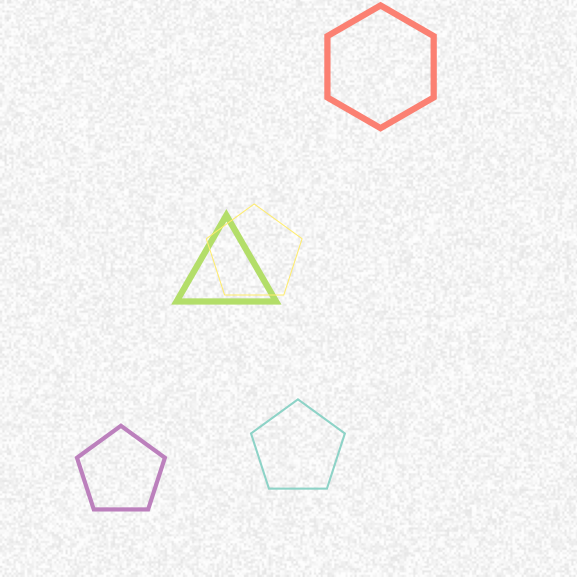[{"shape": "pentagon", "thickness": 1, "radius": 0.43, "center": [0.516, 0.222]}, {"shape": "hexagon", "thickness": 3, "radius": 0.53, "center": [0.659, 0.883]}, {"shape": "triangle", "thickness": 3, "radius": 0.5, "center": [0.392, 0.527]}, {"shape": "pentagon", "thickness": 2, "radius": 0.4, "center": [0.209, 0.182]}, {"shape": "pentagon", "thickness": 0.5, "radius": 0.44, "center": [0.44, 0.559]}]